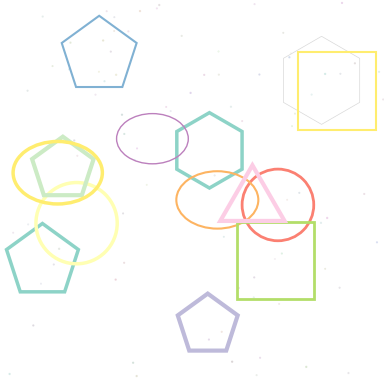[{"shape": "hexagon", "thickness": 2.5, "radius": 0.49, "center": [0.544, 0.609]}, {"shape": "pentagon", "thickness": 2.5, "radius": 0.49, "center": [0.11, 0.321]}, {"shape": "circle", "thickness": 2.5, "radius": 0.53, "center": [0.199, 0.42]}, {"shape": "pentagon", "thickness": 3, "radius": 0.41, "center": [0.54, 0.156]}, {"shape": "circle", "thickness": 2, "radius": 0.47, "center": [0.722, 0.468]}, {"shape": "pentagon", "thickness": 1.5, "radius": 0.51, "center": [0.258, 0.857]}, {"shape": "oval", "thickness": 1.5, "radius": 0.53, "center": [0.564, 0.481]}, {"shape": "square", "thickness": 2, "radius": 0.5, "center": [0.715, 0.324]}, {"shape": "triangle", "thickness": 3, "radius": 0.48, "center": [0.656, 0.474]}, {"shape": "hexagon", "thickness": 0.5, "radius": 0.57, "center": [0.835, 0.791]}, {"shape": "oval", "thickness": 1, "radius": 0.47, "center": [0.396, 0.64]}, {"shape": "pentagon", "thickness": 3, "radius": 0.42, "center": [0.163, 0.561]}, {"shape": "oval", "thickness": 2.5, "radius": 0.58, "center": [0.15, 0.551]}, {"shape": "square", "thickness": 1.5, "radius": 0.5, "center": [0.875, 0.764]}]